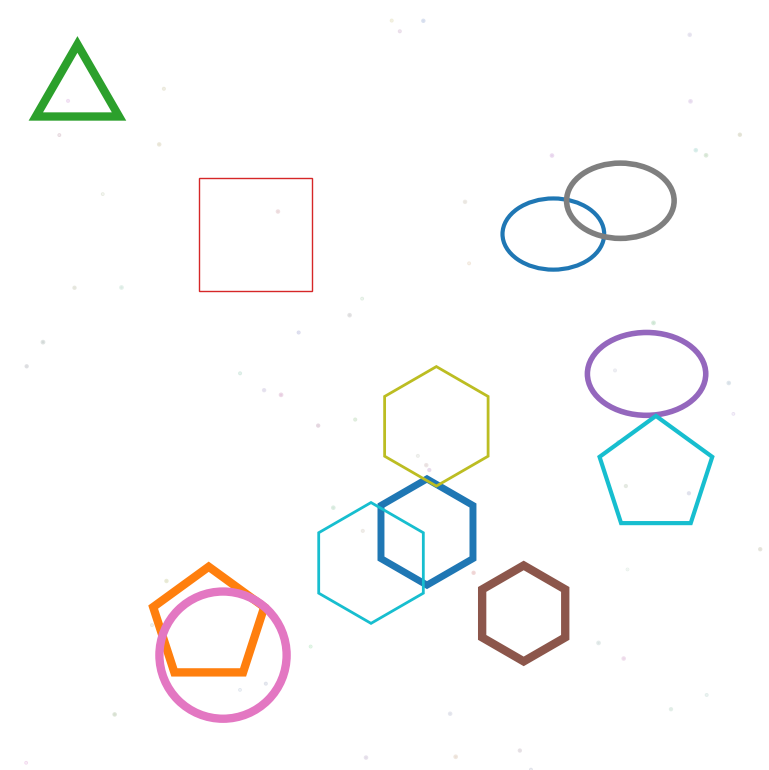[{"shape": "oval", "thickness": 1.5, "radius": 0.33, "center": [0.719, 0.696]}, {"shape": "hexagon", "thickness": 2.5, "radius": 0.34, "center": [0.555, 0.309]}, {"shape": "pentagon", "thickness": 3, "radius": 0.38, "center": [0.271, 0.188]}, {"shape": "triangle", "thickness": 3, "radius": 0.31, "center": [0.101, 0.88]}, {"shape": "square", "thickness": 0.5, "radius": 0.37, "center": [0.332, 0.695]}, {"shape": "oval", "thickness": 2, "radius": 0.38, "center": [0.84, 0.514]}, {"shape": "hexagon", "thickness": 3, "radius": 0.31, "center": [0.68, 0.203]}, {"shape": "circle", "thickness": 3, "radius": 0.41, "center": [0.29, 0.149]}, {"shape": "oval", "thickness": 2, "radius": 0.35, "center": [0.806, 0.739]}, {"shape": "hexagon", "thickness": 1, "radius": 0.39, "center": [0.567, 0.446]}, {"shape": "pentagon", "thickness": 1.5, "radius": 0.38, "center": [0.852, 0.383]}, {"shape": "hexagon", "thickness": 1, "radius": 0.39, "center": [0.482, 0.269]}]